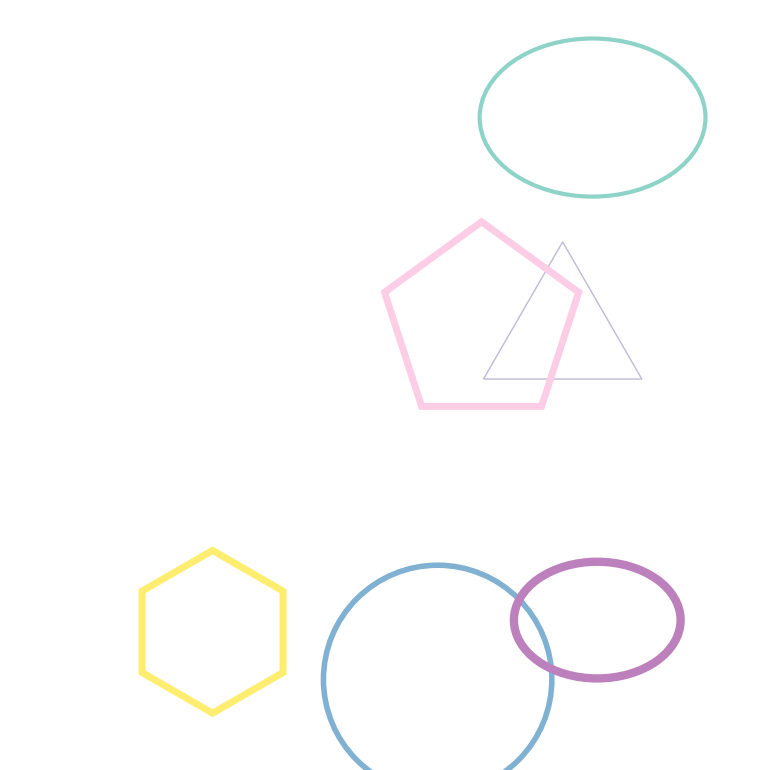[{"shape": "oval", "thickness": 1.5, "radius": 0.73, "center": [0.77, 0.847]}, {"shape": "triangle", "thickness": 0.5, "radius": 0.59, "center": [0.731, 0.567]}, {"shape": "circle", "thickness": 2, "radius": 0.74, "center": [0.568, 0.118]}, {"shape": "pentagon", "thickness": 2.5, "radius": 0.66, "center": [0.625, 0.579]}, {"shape": "oval", "thickness": 3, "radius": 0.54, "center": [0.776, 0.195]}, {"shape": "hexagon", "thickness": 2.5, "radius": 0.53, "center": [0.276, 0.179]}]